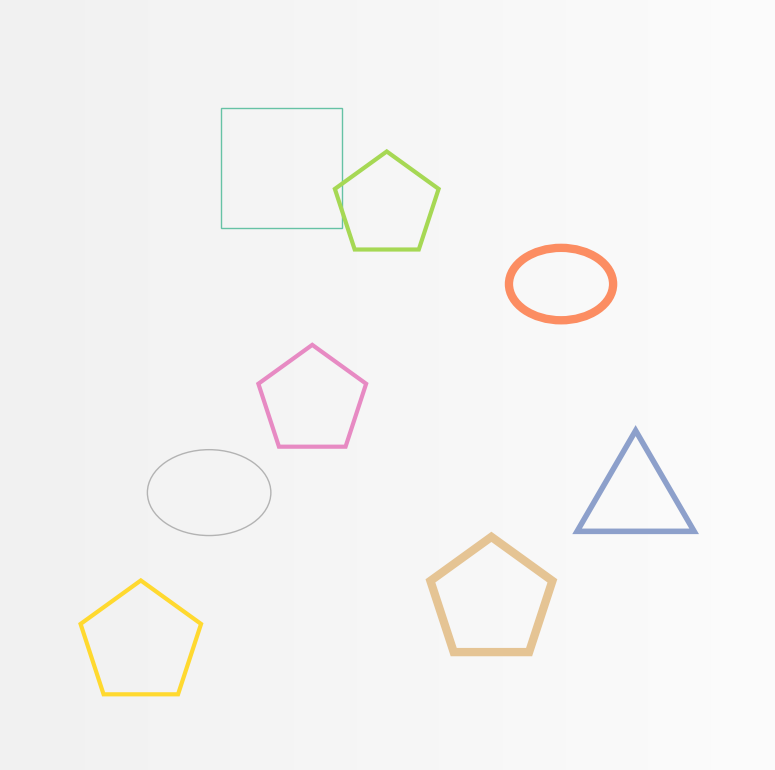[{"shape": "square", "thickness": 0.5, "radius": 0.39, "center": [0.363, 0.782]}, {"shape": "oval", "thickness": 3, "radius": 0.34, "center": [0.724, 0.631]}, {"shape": "triangle", "thickness": 2, "radius": 0.44, "center": [0.82, 0.354]}, {"shape": "pentagon", "thickness": 1.5, "radius": 0.37, "center": [0.403, 0.479]}, {"shape": "pentagon", "thickness": 1.5, "radius": 0.35, "center": [0.499, 0.733]}, {"shape": "pentagon", "thickness": 1.5, "radius": 0.41, "center": [0.182, 0.164]}, {"shape": "pentagon", "thickness": 3, "radius": 0.41, "center": [0.634, 0.22]}, {"shape": "oval", "thickness": 0.5, "radius": 0.4, "center": [0.27, 0.36]}]